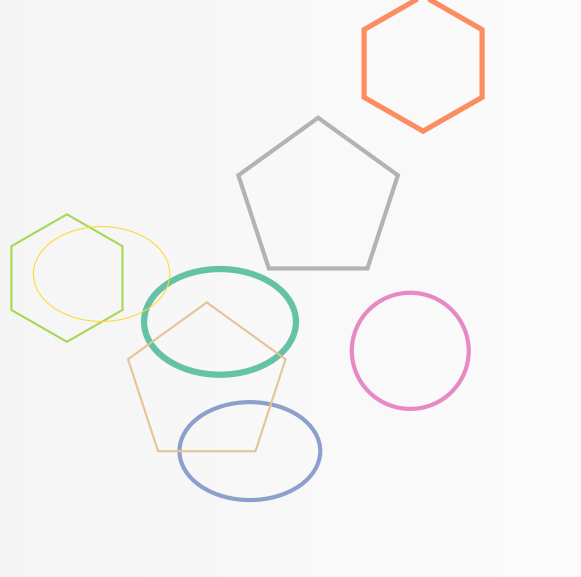[{"shape": "oval", "thickness": 3, "radius": 0.65, "center": [0.379, 0.442]}, {"shape": "hexagon", "thickness": 2.5, "radius": 0.59, "center": [0.728, 0.889]}, {"shape": "oval", "thickness": 2, "radius": 0.61, "center": [0.43, 0.218]}, {"shape": "circle", "thickness": 2, "radius": 0.5, "center": [0.706, 0.392]}, {"shape": "hexagon", "thickness": 1, "radius": 0.55, "center": [0.115, 0.518]}, {"shape": "oval", "thickness": 0.5, "radius": 0.59, "center": [0.175, 0.525]}, {"shape": "pentagon", "thickness": 1, "radius": 0.71, "center": [0.356, 0.333]}, {"shape": "pentagon", "thickness": 2, "radius": 0.72, "center": [0.547, 0.651]}]